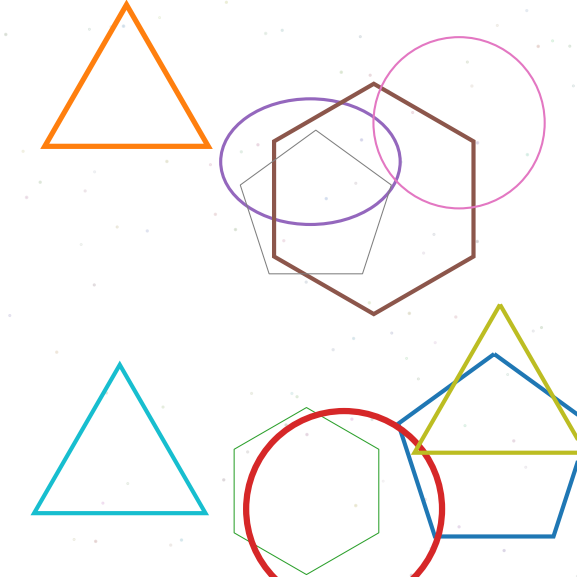[{"shape": "pentagon", "thickness": 2, "radius": 0.87, "center": [0.856, 0.211]}, {"shape": "triangle", "thickness": 2.5, "radius": 0.82, "center": [0.219, 0.827]}, {"shape": "hexagon", "thickness": 0.5, "radius": 0.72, "center": [0.531, 0.149]}, {"shape": "circle", "thickness": 3, "radius": 0.85, "center": [0.596, 0.118]}, {"shape": "oval", "thickness": 1.5, "radius": 0.78, "center": [0.538, 0.719]}, {"shape": "hexagon", "thickness": 2, "radius": 1.0, "center": [0.647, 0.655]}, {"shape": "circle", "thickness": 1, "radius": 0.74, "center": [0.795, 0.787]}, {"shape": "pentagon", "thickness": 0.5, "radius": 0.69, "center": [0.547, 0.636]}, {"shape": "triangle", "thickness": 2, "radius": 0.86, "center": [0.866, 0.301]}, {"shape": "triangle", "thickness": 2, "radius": 0.86, "center": [0.207, 0.196]}]